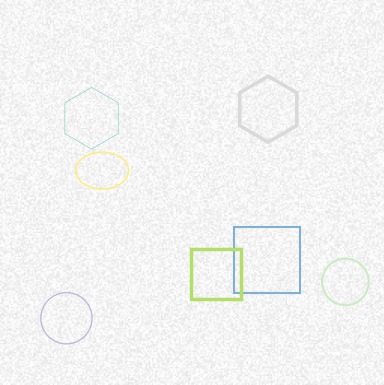[{"shape": "hexagon", "thickness": 0.5, "radius": 0.4, "center": [0.238, 0.693]}, {"shape": "circle", "thickness": 1, "radius": 0.33, "center": [0.173, 0.173]}, {"shape": "square", "thickness": 1.5, "radius": 0.43, "center": [0.693, 0.325]}, {"shape": "square", "thickness": 2.5, "radius": 0.33, "center": [0.562, 0.288]}, {"shape": "hexagon", "thickness": 2.5, "radius": 0.43, "center": [0.697, 0.716]}, {"shape": "circle", "thickness": 1.5, "radius": 0.3, "center": [0.897, 0.268]}, {"shape": "oval", "thickness": 1, "radius": 0.34, "center": [0.265, 0.557]}]